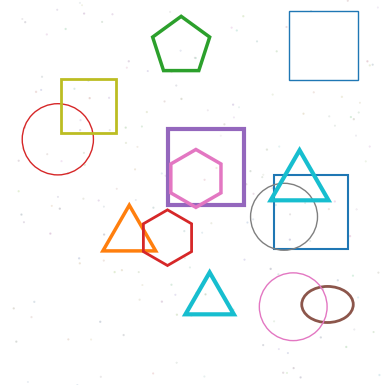[{"shape": "square", "thickness": 1.5, "radius": 0.48, "center": [0.808, 0.45]}, {"shape": "square", "thickness": 1, "radius": 0.45, "center": [0.841, 0.881]}, {"shape": "triangle", "thickness": 2.5, "radius": 0.4, "center": [0.336, 0.388]}, {"shape": "pentagon", "thickness": 2.5, "radius": 0.39, "center": [0.471, 0.88]}, {"shape": "circle", "thickness": 1, "radius": 0.46, "center": [0.15, 0.638]}, {"shape": "hexagon", "thickness": 2, "radius": 0.36, "center": [0.435, 0.383]}, {"shape": "square", "thickness": 3, "radius": 0.49, "center": [0.534, 0.566]}, {"shape": "oval", "thickness": 2, "radius": 0.33, "center": [0.851, 0.209]}, {"shape": "circle", "thickness": 1, "radius": 0.44, "center": [0.762, 0.203]}, {"shape": "hexagon", "thickness": 2.5, "radius": 0.38, "center": [0.509, 0.537]}, {"shape": "circle", "thickness": 1, "radius": 0.43, "center": [0.738, 0.437]}, {"shape": "square", "thickness": 2, "radius": 0.36, "center": [0.229, 0.725]}, {"shape": "triangle", "thickness": 3, "radius": 0.36, "center": [0.545, 0.22]}, {"shape": "triangle", "thickness": 3, "radius": 0.43, "center": [0.778, 0.523]}]